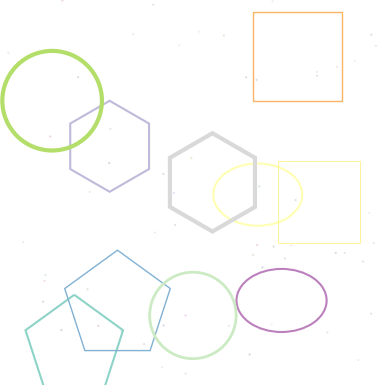[{"shape": "pentagon", "thickness": 1.5, "radius": 0.67, "center": [0.193, 0.101]}, {"shape": "oval", "thickness": 1.5, "radius": 0.58, "center": [0.669, 0.494]}, {"shape": "hexagon", "thickness": 1.5, "radius": 0.59, "center": [0.285, 0.62]}, {"shape": "pentagon", "thickness": 1, "radius": 0.72, "center": [0.305, 0.206]}, {"shape": "square", "thickness": 1, "radius": 0.58, "center": [0.773, 0.853]}, {"shape": "circle", "thickness": 3, "radius": 0.65, "center": [0.135, 0.738]}, {"shape": "hexagon", "thickness": 3, "radius": 0.64, "center": [0.552, 0.526]}, {"shape": "oval", "thickness": 1.5, "radius": 0.59, "center": [0.731, 0.22]}, {"shape": "circle", "thickness": 2, "radius": 0.56, "center": [0.501, 0.181]}, {"shape": "square", "thickness": 0.5, "radius": 0.53, "center": [0.828, 0.475]}]